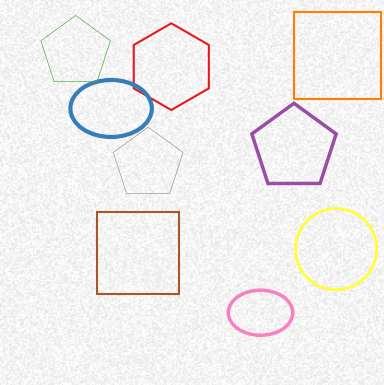[{"shape": "hexagon", "thickness": 1.5, "radius": 0.56, "center": [0.445, 0.827]}, {"shape": "oval", "thickness": 3, "radius": 0.53, "center": [0.289, 0.718]}, {"shape": "pentagon", "thickness": 0.5, "radius": 0.47, "center": [0.196, 0.865]}, {"shape": "pentagon", "thickness": 2.5, "radius": 0.58, "center": [0.764, 0.617]}, {"shape": "square", "thickness": 1.5, "radius": 0.56, "center": [0.877, 0.856]}, {"shape": "circle", "thickness": 2, "radius": 0.53, "center": [0.873, 0.353]}, {"shape": "square", "thickness": 1.5, "radius": 0.53, "center": [0.358, 0.343]}, {"shape": "oval", "thickness": 2.5, "radius": 0.42, "center": [0.677, 0.188]}, {"shape": "pentagon", "thickness": 0.5, "radius": 0.48, "center": [0.385, 0.575]}]